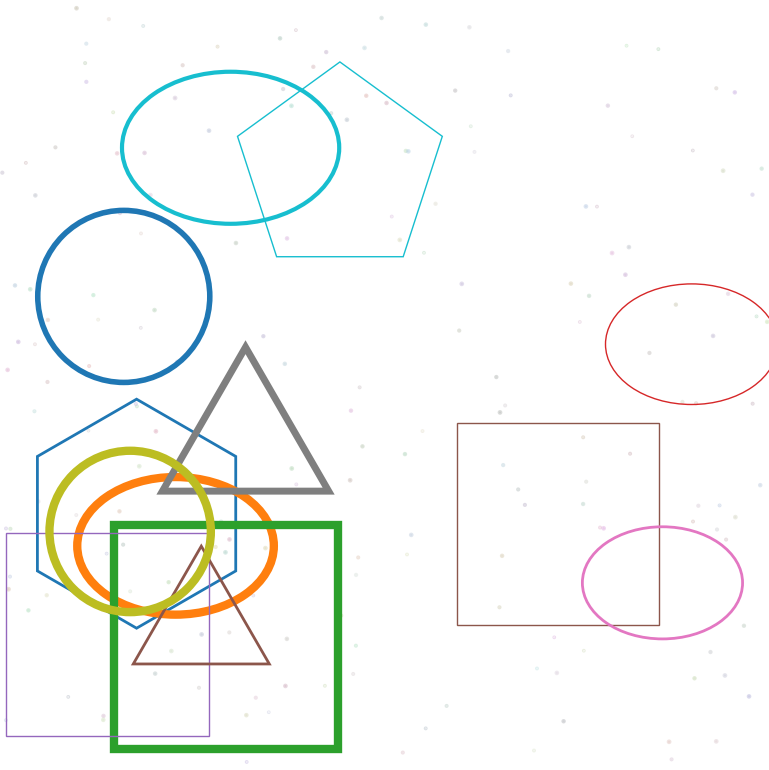[{"shape": "circle", "thickness": 2, "radius": 0.56, "center": [0.161, 0.615]}, {"shape": "hexagon", "thickness": 1, "radius": 0.74, "center": [0.177, 0.333]}, {"shape": "oval", "thickness": 3, "radius": 0.64, "center": [0.228, 0.291]}, {"shape": "square", "thickness": 3, "radius": 0.73, "center": [0.294, 0.173]}, {"shape": "oval", "thickness": 0.5, "radius": 0.56, "center": [0.898, 0.553]}, {"shape": "square", "thickness": 0.5, "radius": 0.66, "center": [0.14, 0.176]}, {"shape": "triangle", "thickness": 1, "radius": 0.51, "center": [0.261, 0.189]}, {"shape": "square", "thickness": 0.5, "radius": 0.66, "center": [0.724, 0.32]}, {"shape": "oval", "thickness": 1, "radius": 0.52, "center": [0.86, 0.243]}, {"shape": "triangle", "thickness": 2.5, "radius": 0.62, "center": [0.319, 0.424]}, {"shape": "circle", "thickness": 3, "radius": 0.52, "center": [0.169, 0.31]}, {"shape": "oval", "thickness": 1.5, "radius": 0.71, "center": [0.299, 0.808]}, {"shape": "pentagon", "thickness": 0.5, "radius": 0.7, "center": [0.441, 0.78]}]